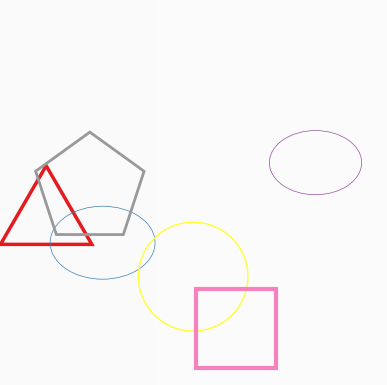[{"shape": "triangle", "thickness": 2.5, "radius": 0.68, "center": [0.119, 0.433]}, {"shape": "oval", "thickness": 0.5, "radius": 0.68, "center": [0.265, 0.37]}, {"shape": "oval", "thickness": 0.5, "radius": 0.6, "center": [0.814, 0.578]}, {"shape": "circle", "thickness": 1, "radius": 0.71, "center": [0.498, 0.281]}, {"shape": "square", "thickness": 3, "radius": 0.51, "center": [0.609, 0.146]}, {"shape": "pentagon", "thickness": 2, "radius": 0.74, "center": [0.232, 0.51]}]